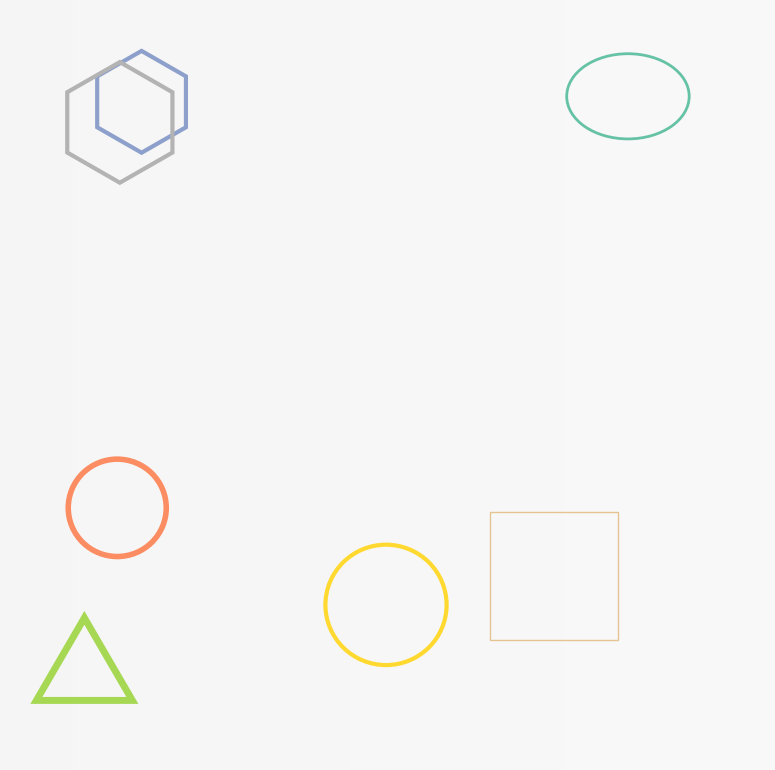[{"shape": "oval", "thickness": 1, "radius": 0.4, "center": [0.81, 0.875]}, {"shape": "circle", "thickness": 2, "radius": 0.32, "center": [0.151, 0.34]}, {"shape": "hexagon", "thickness": 1.5, "radius": 0.33, "center": [0.183, 0.868]}, {"shape": "triangle", "thickness": 2.5, "radius": 0.36, "center": [0.109, 0.126]}, {"shape": "circle", "thickness": 1.5, "radius": 0.39, "center": [0.498, 0.214]}, {"shape": "square", "thickness": 0.5, "radius": 0.41, "center": [0.715, 0.252]}, {"shape": "hexagon", "thickness": 1.5, "radius": 0.39, "center": [0.155, 0.841]}]